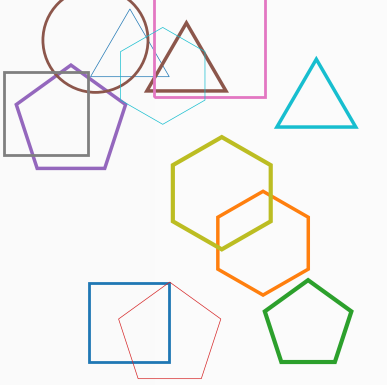[{"shape": "triangle", "thickness": 0.5, "radius": 0.59, "center": [0.335, 0.859]}, {"shape": "square", "thickness": 2, "radius": 0.52, "center": [0.334, 0.162]}, {"shape": "hexagon", "thickness": 2.5, "radius": 0.67, "center": [0.679, 0.368]}, {"shape": "pentagon", "thickness": 3, "radius": 0.59, "center": [0.795, 0.155]}, {"shape": "pentagon", "thickness": 0.5, "radius": 0.69, "center": [0.438, 0.129]}, {"shape": "pentagon", "thickness": 2.5, "radius": 0.74, "center": [0.183, 0.683]}, {"shape": "triangle", "thickness": 2.5, "radius": 0.59, "center": [0.481, 0.823]}, {"shape": "circle", "thickness": 2, "radius": 0.68, "center": [0.246, 0.896]}, {"shape": "square", "thickness": 2, "radius": 0.72, "center": [0.541, 0.892]}, {"shape": "square", "thickness": 2, "radius": 0.54, "center": [0.119, 0.706]}, {"shape": "hexagon", "thickness": 3, "radius": 0.73, "center": [0.572, 0.498]}, {"shape": "hexagon", "thickness": 0.5, "radius": 0.63, "center": [0.42, 0.803]}, {"shape": "triangle", "thickness": 2.5, "radius": 0.59, "center": [0.816, 0.729]}]